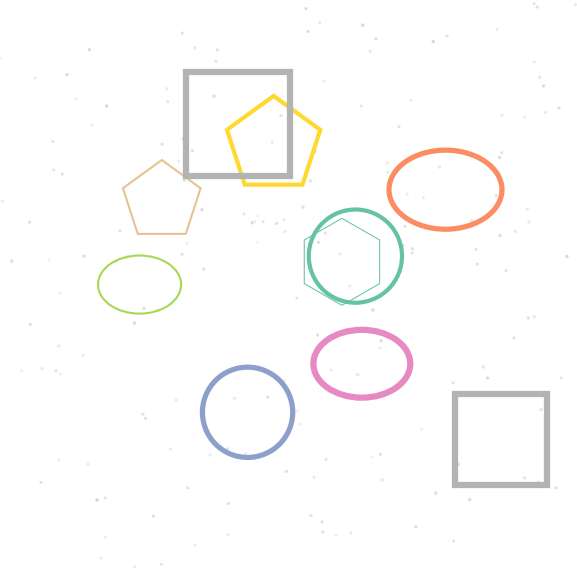[{"shape": "hexagon", "thickness": 0.5, "radius": 0.38, "center": [0.592, 0.546]}, {"shape": "circle", "thickness": 2, "radius": 0.4, "center": [0.615, 0.556]}, {"shape": "oval", "thickness": 2.5, "radius": 0.49, "center": [0.771, 0.671]}, {"shape": "circle", "thickness": 2.5, "radius": 0.39, "center": [0.429, 0.285]}, {"shape": "oval", "thickness": 3, "radius": 0.42, "center": [0.627, 0.369]}, {"shape": "oval", "thickness": 1, "radius": 0.36, "center": [0.242, 0.506]}, {"shape": "pentagon", "thickness": 2, "radius": 0.42, "center": [0.474, 0.748]}, {"shape": "pentagon", "thickness": 1, "radius": 0.35, "center": [0.28, 0.651]}, {"shape": "square", "thickness": 3, "radius": 0.45, "center": [0.412, 0.784]}, {"shape": "square", "thickness": 3, "radius": 0.39, "center": [0.867, 0.238]}]